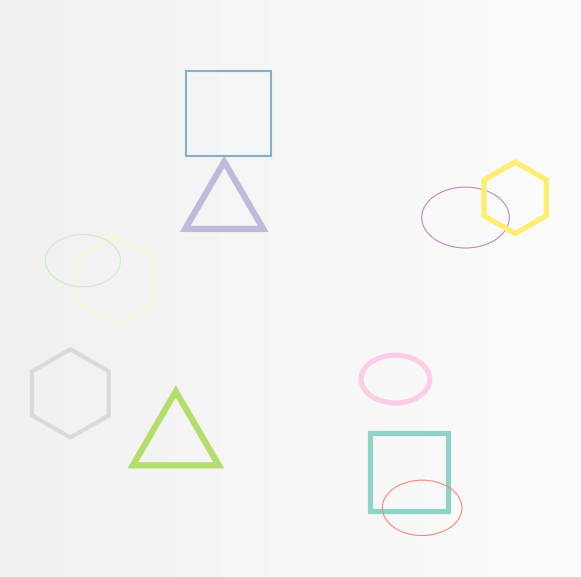[{"shape": "square", "thickness": 2.5, "radius": 0.34, "center": [0.704, 0.183]}, {"shape": "hexagon", "thickness": 0.5, "radius": 0.38, "center": [0.199, 0.513]}, {"shape": "triangle", "thickness": 3, "radius": 0.39, "center": [0.386, 0.641]}, {"shape": "oval", "thickness": 0.5, "radius": 0.34, "center": [0.726, 0.12]}, {"shape": "square", "thickness": 1, "radius": 0.37, "center": [0.393, 0.802]}, {"shape": "triangle", "thickness": 3, "radius": 0.43, "center": [0.302, 0.236]}, {"shape": "oval", "thickness": 2.5, "radius": 0.3, "center": [0.68, 0.343]}, {"shape": "hexagon", "thickness": 2, "radius": 0.38, "center": [0.121, 0.318]}, {"shape": "oval", "thickness": 0.5, "radius": 0.38, "center": [0.801, 0.622]}, {"shape": "oval", "thickness": 0.5, "radius": 0.32, "center": [0.143, 0.548]}, {"shape": "hexagon", "thickness": 2.5, "radius": 0.31, "center": [0.886, 0.657]}]